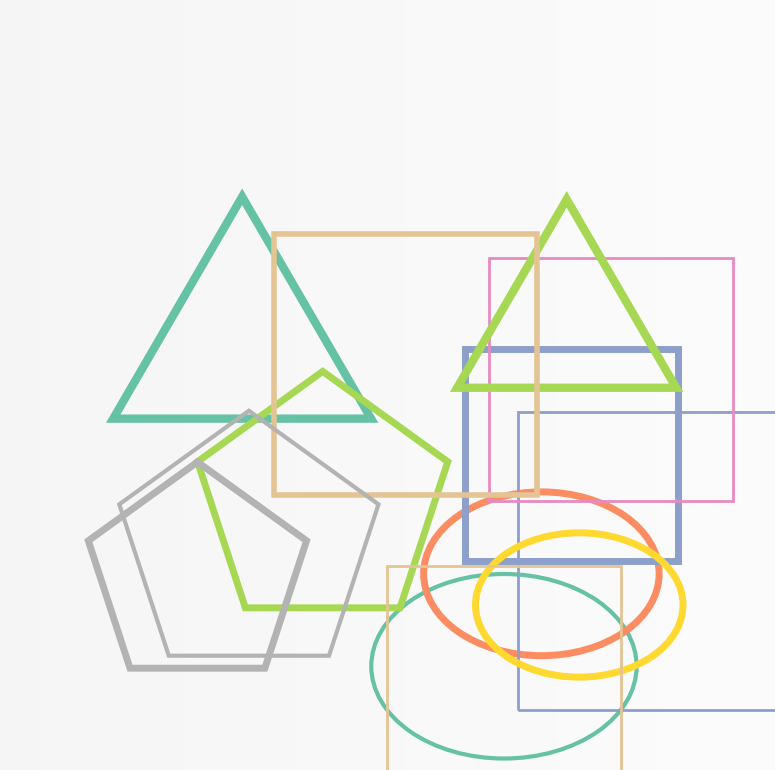[{"shape": "oval", "thickness": 1.5, "radius": 0.86, "center": [0.65, 0.135]}, {"shape": "triangle", "thickness": 3, "radius": 0.96, "center": [0.312, 0.552]}, {"shape": "oval", "thickness": 2.5, "radius": 0.76, "center": [0.699, 0.255]}, {"shape": "square", "thickness": 1, "radius": 0.97, "center": [0.862, 0.272]}, {"shape": "square", "thickness": 2.5, "radius": 0.69, "center": [0.737, 0.409]}, {"shape": "square", "thickness": 1, "radius": 0.79, "center": [0.788, 0.507]}, {"shape": "pentagon", "thickness": 2.5, "radius": 0.85, "center": [0.416, 0.348]}, {"shape": "triangle", "thickness": 3, "radius": 0.82, "center": [0.731, 0.578]}, {"shape": "oval", "thickness": 2.5, "radius": 0.67, "center": [0.747, 0.214]}, {"shape": "square", "thickness": 2, "radius": 0.85, "center": [0.523, 0.526]}, {"shape": "square", "thickness": 1, "radius": 0.76, "center": [0.651, 0.114]}, {"shape": "pentagon", "thickness": 2.5, "radius": 0.74, "center": [0.255, 0.252]}, {"shape": "pentagon", "thickness": 1.5, "radius": 0.88, "center": [0.321, 0.291]}]